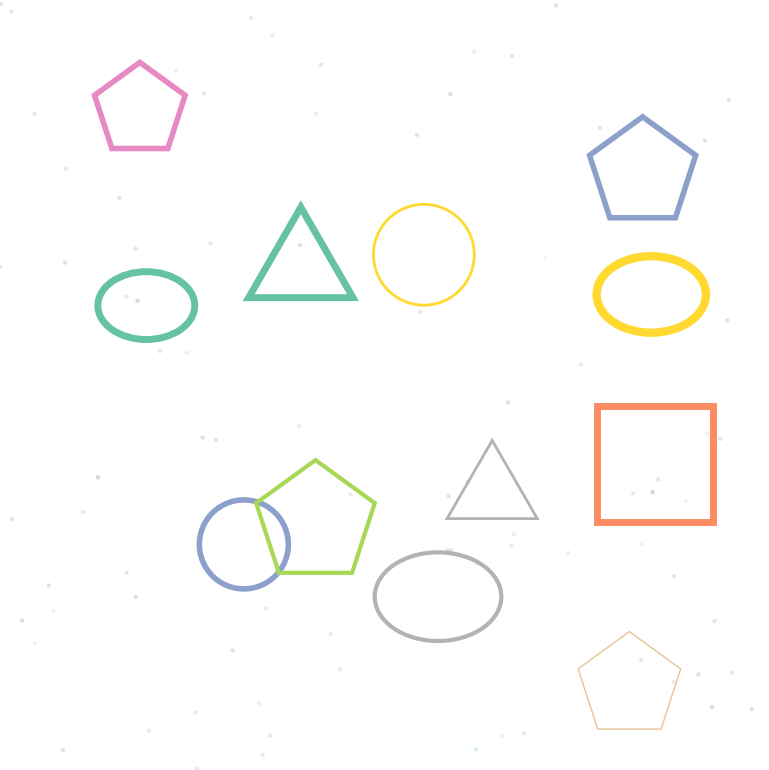[{"shape": "triangle", "thickness": 2.5, "radius": 0.39, "center": [0.391, 0.653]}, {"shape": "oval", "thickness": 2.5, "radius": 0.31, "center": [0.19, 0.603]}, {"shape": "square", "thickness": 2.5, "radius": 0.38, "center": [0.851, 0.398]}, {"shape": "circle", "thickness": 2, "radius": 0.29, "center": [0.317, 0.293]}, {"shape": "pentagon", "thickness": 2, "radius": 0.36, "center": [0.835, 0.776]}, {"shape": "pentagon", "thickness": 2, "radius": 0.31, "center": [0.182, 0.857]}, {"shape": "pentagon", "thickness": 1.5, "radius": 0.4, "center": [0.41, 0.322]}, {"shape": "circle", "thickness": 1, "radius": 0.33, "center": [0.55, 0.669]}, {"shape": "oval", "thickness": 3, "radius": 0.35, "center": [0.846, 0.618]}, {"shape": "pentagon", "thickness": 0.5, "radius": 0.35, "center": [0.817, 0.11]}, {"shape": "oval", "thickness": 1.5, "radius": 0.41, "center": [0.569, 0.225]}, {"shape": "triangle", "thickness": 1, "radius": 0.34, "center": [0.639, 0.36]}]